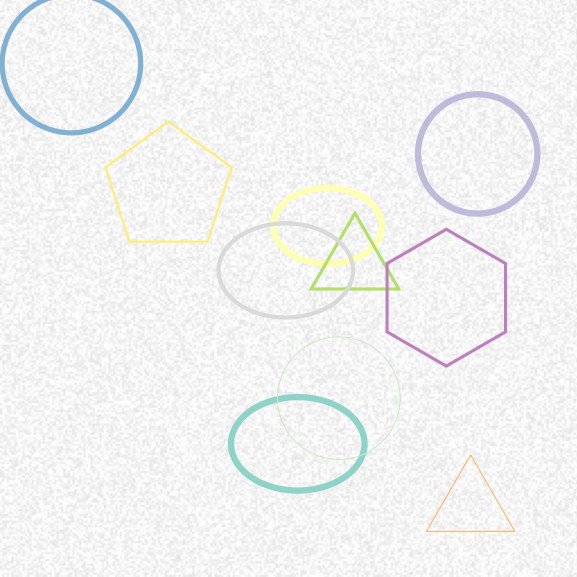[{"shape": "oval", "thickness": 3, "radius": 0.58, "center": [0.516, 0.231]}, {"shape": "oval", "thickness": 3, "radius": 0.47, "center": [0.567, 0.608]}, {"shape": "circle", "thickness": 3, "radius": 0.52, "center": [0.827, 0.733]}, {"shape": "circle", "thickness": 2.5, "radius": 0.6, "center": [0.124, 0.889]}, {"shape": "triangle", "thickness": 0.5, "radius": 0.44, "center": [0.815, 0.123]}, {"shape": "triangle", "thickness": 1.5, "radius": 0.44, "center": [0.615, 0.542]}, {"shape": "oval", "thickness": 2, "radius": 0.58, "center": [0.495, 0.531]}, {"shape": "hexagon", "thickness": 1.5, "radius": 0.59, "center": [0.773, 0.484]}, {"shape": "circle", "thickness": 0.5, "radius": 0.53, "center": [0.587, 0.31]}, {"shape": "pentagon", "thickness": 1, "radius": 0.57, "center": [0.292, 0.674]}]